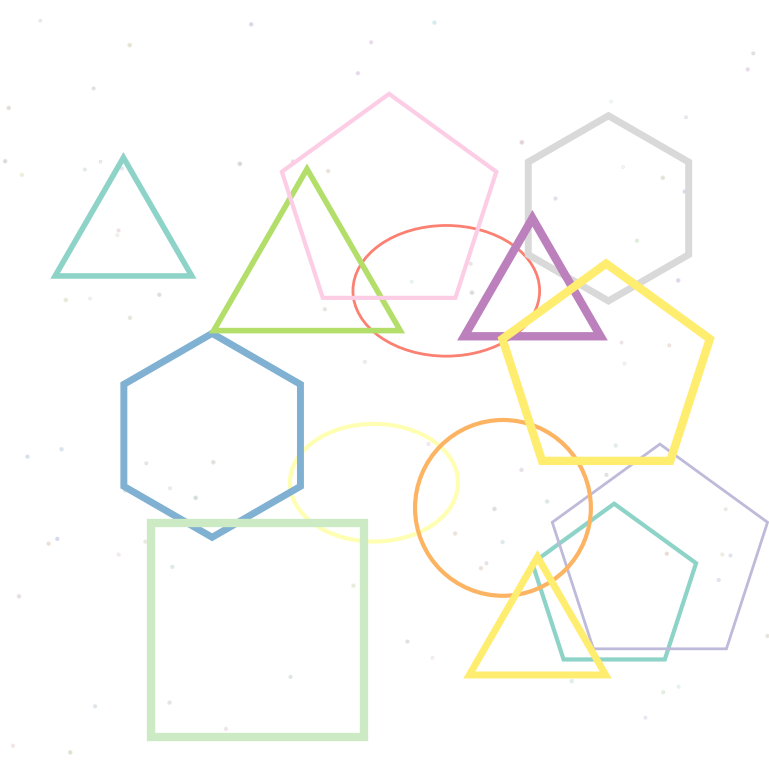[{"shape": "pentagon", "thickness": 1.5, "radius": 0.56, "center": [0.798, 0.234]}, {"shape": "triangle", "thickness": 2, "radius": 0.51, "center": [0.16, 0.693]}, {"shape": "oval", "thickness": 1.5, "radius": 0.55, "center": [0.486, 0.373]}, {"shape": "pentagon", "thickness": 1, "radius": 0.73, "center": [0.857, 0.276]}, {"shape": "oval", "thickness": 1, "radius": 0.61, "center": [0.58, 0.622]}, {"shape": "hexagon", "thickness": 2.5, "radius": 0.66, "center": [0.276, 0.435]}, {"shape": "circle", "thickness": 1.5, "radius": 0.57, "center": [0.653, 0.34]}, {"shape": "triangle", "thickness": 2, "radius": 0.7, "center": [0.399, 0.641]}, {"shape": "pentagon", "thickness": 1.5, "radius": 0.73, "center": [0.505, 0.732]}, {"shape": "hexagon", "thickness": 2.5, "radius": 0.6, "center": [0.79, 0.729]}, {"shape": "triangle", "thickness": 3, "radius": 0.51, "center": [0.691, 0.614]}, {"shape": "square", "thickness": 3, "radius": 0.69, "center": [0.334, 0.182]}, {"shape": "pentagon", "thickness": 3, "radius": 0.71, "center": [0.787, 0.516]}, {"shape": "triangle", "thickness": 2.5, "radius": 0.51, "center": [0.698, 0.175]}]